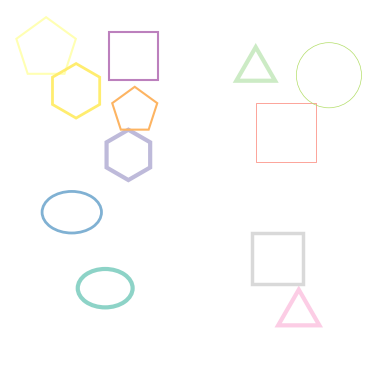[{"shape": "oval", "thickness": 3, "radius": 0.36, "center": [0.273, 0.251]}, {"shape": "pentagon", "thickness": 1.5, "radius": 0.41, "center": [0.12, 0.874]}, {"shape": "hexagon", "thickness": 3, "radius": 0.33, "center": [0.333, 0.598]}, {"shape": "square", "thickness": 0.5, "radius": 0.38, "center": [0.743, 0.656]}, {"shape": "oval", "thickness": 2, "radius": 0.39, "center": [0.186, 0.449]}, {"shape": "pentagon", "thickness": 1.5, "radius": 0.31, "center": [0.35, 0.713]}, {"shape": "circle", "thickness": 0.5, "radius": 0.42, "center": [0.854, 0.805]}, {"shape": "triangle", "thickness": 3, "radius": 0.31, "center": [0.776, 0.186]}, {"shape": "square", "thickness": 2.5, "radius": 0.33, "center": [0.721, 0.328]}, {"shape": "square", "thickness": 1.5, "radius": 0.31, "center": [0.347, 0.854]}, {"shape": "triangle", "thickness": 3, "radius": 0.29, "center": [0.664, 0.819]}, {"shape": "hexagon", "thickness": 2, "radius": 0.35, "center": [0.198, 0.764]}]